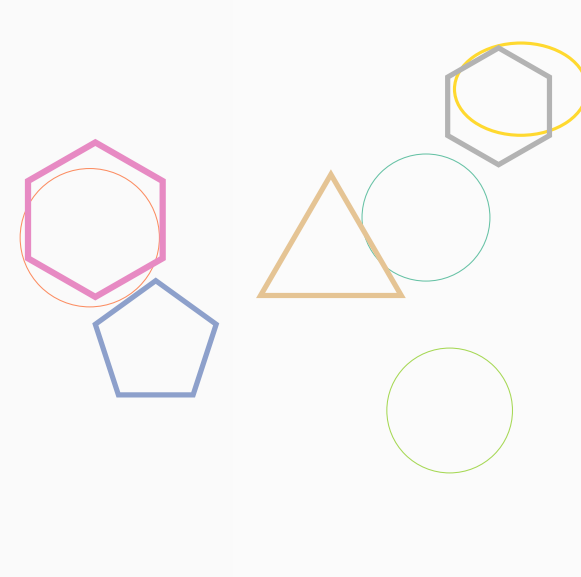[{"shape": "circle", "thickness": 0.5, "radius": 0.55, "center": [0.733, 0.622]}, {"shape": "circle", "thickness": 0.5, "radius": 0.6, "center": [0.154, 0.588]}, {"shape": "pentagon", "thickness": 2.5, "radius": 0.55, "center": [0.268, 0.404]}, {"shape": "hexagon", "thickness": 3, "radius": 0.67, "center": [0.164, 0.619]}, {"shape": "circle", "thickness": 0.5, "radius": 0.54, "center": [0.774, 0.288]}, {"shape": "oval", "thickness": 1.5, "radius": 0.57, "center": [0.896, 0.845]}, {"shape": "triangle", "thickness": 2.5, "radius": 0.7, "center": [0.569, 0.557]}, {"shape": "hexagon", "thickness": 2.5, "radius": 0.51, "center": [0.858, 0.815]}]